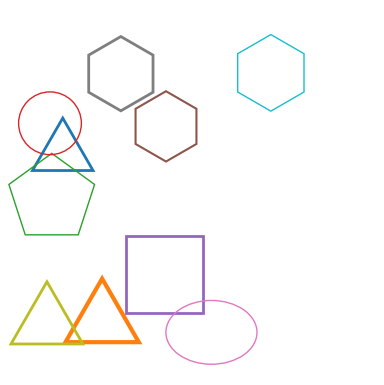[{"shape": "triangle", "thickness": 2, "radius": 0.45, "center": [0.163, 0.602]}, {"shape": "triangle", "thickness": 3, "radius": 0.55, "center": [0.265, 0.166]}, {"shape": "pentagon", "thickness": 1, "radius": 0.58, "center": [0.134, 0.485]}, {"shape": "circle", "thickness": 1, "radius": 0.41, "center": [0.13, 0.68]}, {"shape": "square", "thickness": 2, "radius": 0.5, "center": [0.428, 0.288]}, {"shape": "hexagon", "thickness": 1.5, "radius": 0.46, "center": [0.431, 0.672]}, {"shape": "oval", "thickness": 1, "radius": 0.59, "center": [0.549, 0.137]}, {"shape": "hexagon", "thickness": 2, "radius": 0.48, "center": [0.314, 0.809]}, {"shape": "triangle", "thickness": 2, "radius": 0.54, "center": [0.122, 0.16]}, {"shape": "hexagon", "thickness": 1, "radius": 0.5, "center": [0.704, 0.811]}]